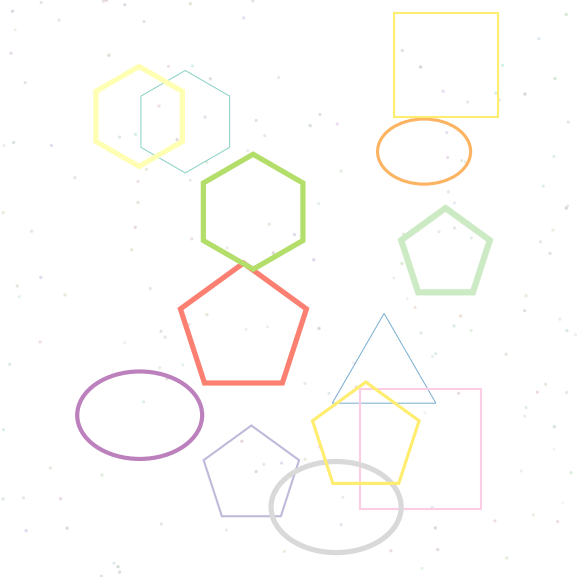[{"shape": "hexagon", "thickness": 0.5, "radius": 0.44, "center": [0.321, 0.788]}, {"shape": "hexagon", "thickness": 2.5, "radius": 0.43, "center": [0.241, 0.798]}, {"shape": "pentagon", "thickness": 1, "radius": 0.43, "center": [0.435, 0.175]}, {"shape": "pentagon", "thickness": 2.5, "radius": 0.57, "center": [0.422, 0.429]}, {"shape": "triangle", "thickness": 0.5, "radius": 0.52, "center": [0.665, 0.353]}, {"shape": "oval", "thickness": 1.5, "radius": 0.4, "center": [0.734, 0.737]}, {"shape": "hexagon", "thickness": 2.5, "radius": 0.5, "center": [0.438, 0.632]}, {"shape": "square", "thickness": 1, "radius": 0.52, "center": [0.728, 0.222]}, {"shape": "oval", "thickness": 2.5, "radius": 0.56, "center": [0.582, 0.121]}, {"shape": "oval", "thickness": 2, "radius": 0.54, "center": [0.242, 0.28]}, {"shape": "pentagon", "thickness": 3, "radius": 0.4, "center": [0.771, 0.558]}, {"shape": "pentagon", "thickness": 1.5, "radius": 0.49, "center": [0.633, 0.241]}, {"shape": "square", "thickness": 1, "radius": 0.45, "center": [0.772, 0.886]}]